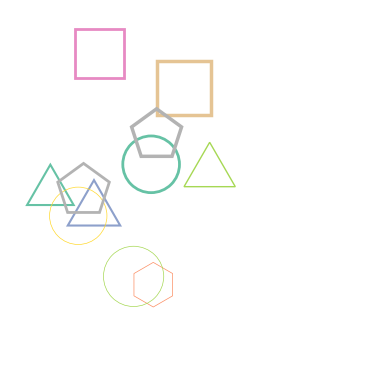[{"shape": "triangle", "thickness": 1.5, "radius": 0.35, "center": [0.131, 0.502]}, {"shape": "circle", "thickness": 2, "radius": 0.37, "center": [0.393, 0.573]}, {"shape": "hexagon", "thickness": 0.5, "radius": 0.29, "center": [0.398, 0.261]}, {"shape": "triangle", "thickness": 1.5, "radius": 0.39, "center": [0.244, 0.454]}, {"shape": "square", "thickness": 2, "radius": 0.32, "center": [0.26, 0.862]}, {"shape": "triangle", "thickness": 1, "radius": 0.38, "center": [0.545, 0.554]}, {"shape": "circle", "thickness": 0.5, "radius": 0.39, "center": [0.347, 0.282]}, {"shape": "circle", "thickness": 0.5, "radius": 0.37, "center": [0.203, 0.439]}, {"shape": "square", "thickness": 2.5, "radius": 0.35, "center": [0.478, 0.771]}, {"shape": "pentagon", "thickness": 2, "radius": 0.35, "center": [0.217, 0.505]}, {"shape": "pentagon", "thickness": 2.5, "radius": 0.34, "center": [0.407, 0.649]}]